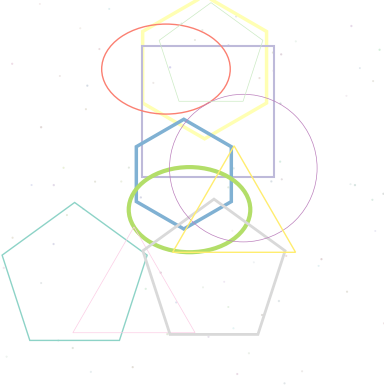[{"shape": "pentagon", "thickness": 1, "radius": 0.99, "center": [0.194, 0.276]}, {"shape": "hexagon", "thickness": 2.5, "radius": 0.93, "center": [0.531, 0.825]}, {"shape": "square", "thickness": 1.5, "radius": 0.85, "center": [0.54, 0.71]}, {"shape": "oval", "thickness": 1, "radius": 0.83, "center": [0.431, 0.821]}, {"shape": "hexagon", "thickness": 2.5, "radius": 0.71, "center": [0.477, 0.548]}, {"shape": "oval", "thickness": 3, "radius": 0.79, "center": [0.492, 0.455]}, {"shape": "triangle", "thickness": 0.5, "radius": 0.92, "center": [0.348, 0.227]}, {"shape": "pentagon", "thickness": 2, "radius": 0.97, "center": [0.556, 0.289]}, {"shape": "circle", "thickness": 0.5, "radius": 0.96, "center": [0.632, 0.563]}, {"shape": "pentagon", "thickness": 0.5, "radius": 0.71, "center": [0.548, 0.852]}, {"shape": "triangle", "thickness": 1, "radius": 0.92, "center": [0.608, 0.437]}]